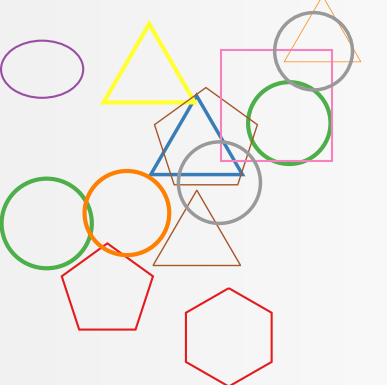[{"shape": "hexagon", "thickness": 1.5, "radius": 0.64, "center": [0.59, 0.124]}, {"shape": "pentagon", "thickness": 1.5, "radius": 0.62, "center": [0.277, 0.244]}, {"shape": "triangle", "thickness": 2.5, "radius": 0.68, "center": [0.507, 0.615]}, {"shape": "circle", "thickness": 3, "radius": 0.58, "center": [0.121, 0.42]}, {"shape": "circle", "thickness": 3, "radius": 0.53, "center": [0.747, 0.68]}, {"shape": "oval", "thickness": 1.5, "radius": 0.53, "center": [0.109, 0.82]}, {"shape": "triangle", "thickness": 0.5, "radius": 0.57, "center": [0.832, 0.897]}, {"shape": "circle", "thickness": 3, "radius": 0.55, "center": [0.328, 0.447]}, {"shape": "triangle", "thickness": 3, "radius": 0.68, "center": [0.385, 0.802]}, {"shape": "pentagon", "thickness": 1, "radius": 0.7, "center": [0.531, 0.633]}, {"shape": "triangle", "thickness": 1, "radius": 0.65, "center": [0.508, 0.376]}, {"shape": "square", "thickness": 1.5, "radius": 0.72, "center": [0.714, 0.726]}, {"shape": "circle", "thickness": 2.5, "radius": 0.53, "center": [0.566, 0.526]}, {"shape": "circle", "thickness": 2.5, "radius": 0.5, "center": [0.809, 0.867]}]